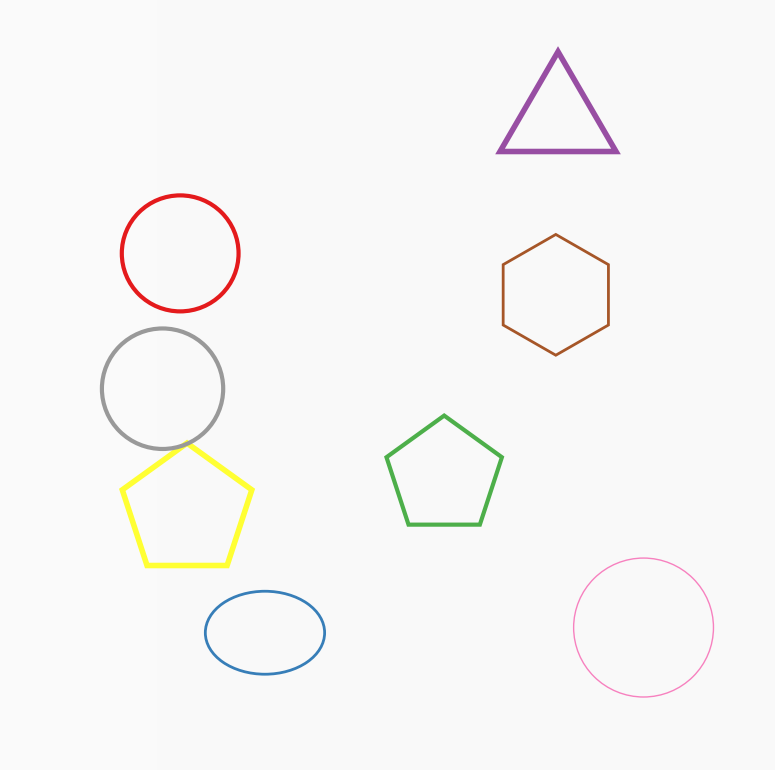[{"shape": "circle", "thickness": 1.5, "radius": 0.38, "center": [0.232, 0.671]}, {"shape": "oval", "thickness": 1, "radius": 0.38, "center": [0.342, 0.178]}, {"shape": "pentagon", "thickness": 1.5, "radius": 0.39, "center": [0.573, 0.382]}, {"shape": "triangle", "thickness": 2, "radius": 0.43, "center": [0.72, 0.846]}, {"shape": "pentagon", "thickness": 2, "radius": 0.44, "center": [0.241, 0.337]}, {"shape": "hexagon", "thickness": 1, "radius": 0.39, "center": [0.717, 0.617]}, {"shape": "circle", "thickness": 0.5, "radius": 0.45, "center": [0.83, 0.185]}, {"shape": "circle", "thickness": 1.5, "radius": 0.39, "center": [0.21, 0.495]}]